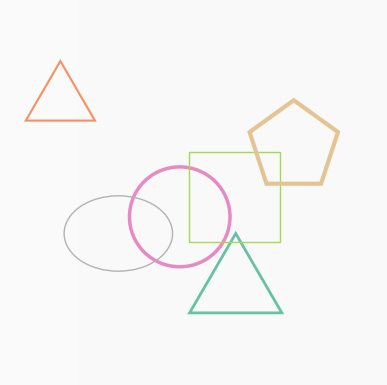[{"shape": "triangle", "thickness": 2, "radius": 0.69, "center": [0.608, 0.256]}, {"shape": "triangle", "thickness": 1.5, "radius": 0.52, "center": [0.156, 0.738]}, {"shape": "circle", "thickness": 2.5, "radius": 0.65, "center": [0.464, 0.437]}, {"shape": "square", "thickness": 1, "radius": 0.58, "center": [0.605, 0.489]}, {"shape": "pentagon", "thickness": 3, "radius": 0.6, "center": [0.758, 0.62]}, {"shape": "oval", "thickness": 1, "radius": 0.7, "center": [0.305, 0.394]}]